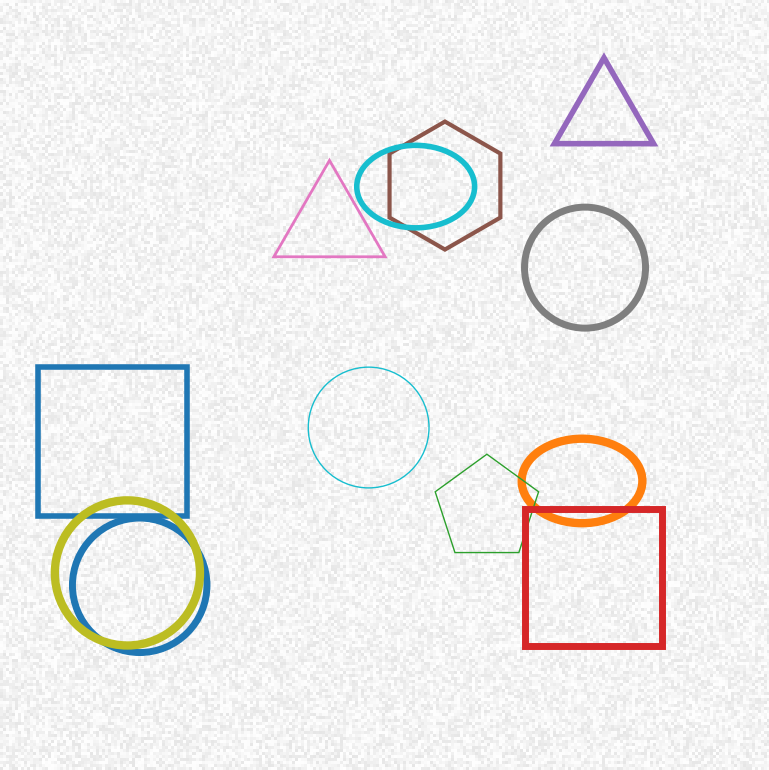[{"shape": "circle", "thickness": 2.5, "radius": 0.44, "center": [0.181, 0.24]}, {"shape": "square", "thickness": 2, "radius": 0.48, "center": [0.146, 0.427]}, {"shape": "oval", "thickness": 3, "radius": 0.39, "center": [0.756, 0.375]}, {"shape": "pentagon", "thickness": 0.5, "radius": 0.35, "center": [0.632, 0.34]}, {"shape": "square", "thickness": 2.5, "radius": 0.44, "center": [0.771, 0.25]}, {"shape": "triangle", "thickness": 2, "radius": 0.37, "center": [0.784, 0.851]}, {"shape": "hexagon", "thickness": 1.5, "radius": 0.42, "center": [0.578, 0.759]}, {"shape": "triangle", "thickness": 1, "radius": 0.42, "center": [0.428, 0.708]}, {"shape": "circle", "thickness": 2.5, "radius": 0.39, "center": [0.76, 0.652]}, {"shape": "circle", "thickness": 3, "radius": 0.47, "center": [0.165, 0.256]}, {"shape": "circle", "thickness": 0.5, "radius": 0.39, "center": [0.479, 0.445]}, {"shape": "oval", "thickness": 2, "radius": 0.38, "center": [0.54, 0.758]}]